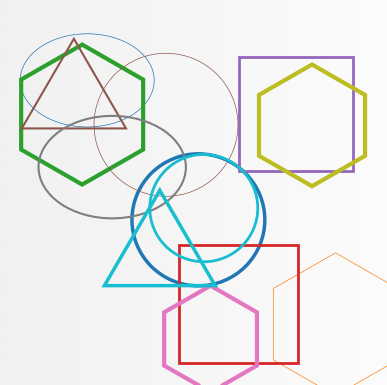[{"shape": "oval", "thickness": 0.5, "radius": 0.86, "center": [0.225, 0.791]}, {"shape": "circle", "thickness": 2.5, "radius": 0.86, "center": [0.512, 0.429]}, {"shape": "hexagon", "thickness": 0.5, "radius": 0.93, "center": [0.866, 0.158]}, {"shape": "hexagon", "thickness": 3, "radius": 0.91, "center": [0.212, 0.702]}, {"shape": "square", "thickness": 2, "radius": 0.76, "center": [0.616, 0.21]}, {"shape": "square", "thickness": 2, "radius": 0.74, "center": [0.763, 0.704]}, {"shape": "triangle", "thickness": 1.5, "radius": 0.78, "center": [0.191, 0.744]}, {"shape": "circle", "thickness": 0.5, "radius": 0.93, "center": [0.428, 0.676]}, {"shape": "hexagon", "thickness": 3, "radius": 0.69, "center": [0.543, 0.12]}, {"shape": "oval", "thickness": 1.5, "radius": 0.95, "center": [0.29, 0.566]}, {"shape": "hexagon", "thickness": 3, "radius": 0.79, "center": [0.805, 0.674]}, {"shape": "triangle", "thickness": 2.5, "radius": 0.83, "center": [0.412, 0.341]}, {"shape": "circle", "thickness": 2, "radius": 0.7, "center": [0.526, 0.459]}]